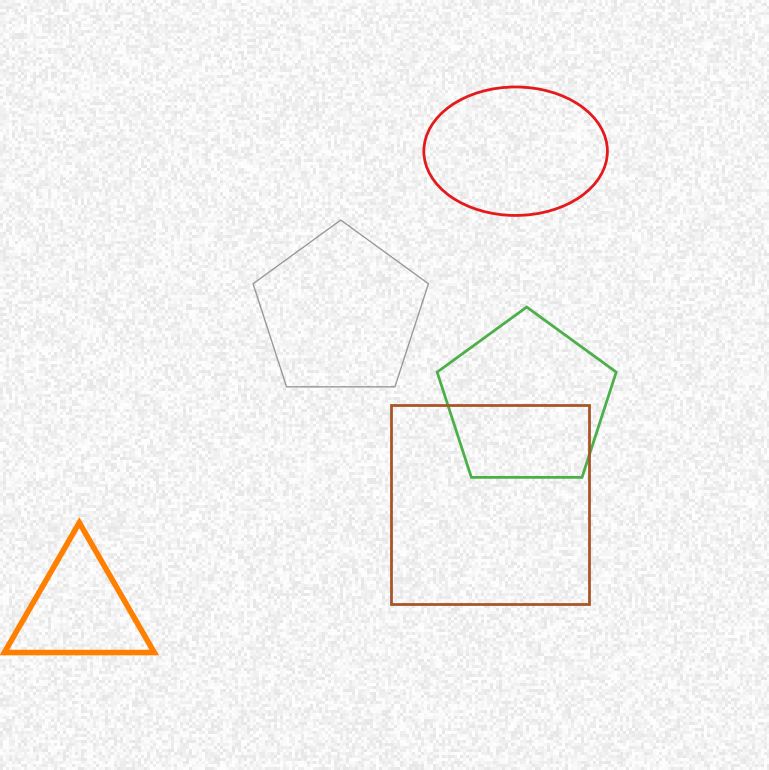[{"shape": "oval", "thickness": 1, "radius": 0.6, "center": [0.67, 0.804]}, {"shape": "pentagon", "thickness": 1, "radius": 0.61, "center": [0.684, 0.479]}, {"shape": "triangle", "thickness": 2, "radius": 0.56, "center": [0.103, 0.209]}, {"shape": "square", "thickness": 1, "radius": 0.64, "center": [0.637, 0.345]}, {"shape": "pentagon", "thickness": 0.5, "radius": 0.6, "center": [0.443, 0.594]}]